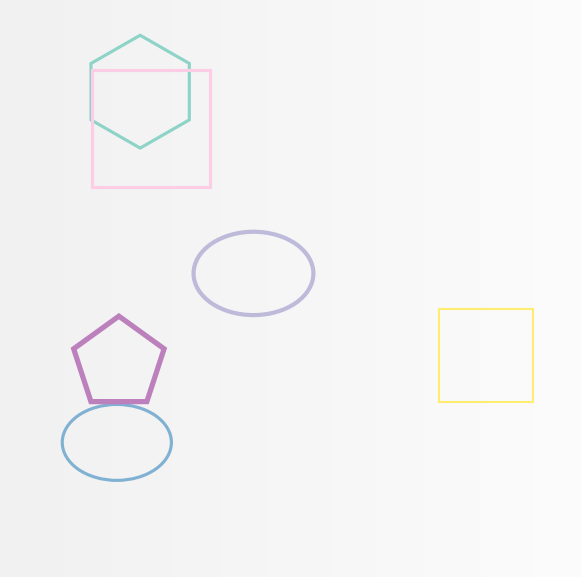[{"shape": "hexagon", "thickness": 1.5, "radius": 0.49, "center": [0.241, 0.84]}, {"shape": "oval", "thickness": 2, "radius": 0.52, "center": [0.436, 0.526]}, {"shape": "oval", "thickness": 1.5, "radius": 0.47, "center": [0.201, 0.233]}, {"shape": "square", "thickness": 1.5, "radius": 0.51, "center": [0.26, 0.777]}, {"shape": "pentagon", "thickness": 2.5, "radius": 0.41, "center": [0.205, 0.37]}, {"shape": "square", "thickness": 1, "radius": 0.41, "center": [0.836, 0.383]}]